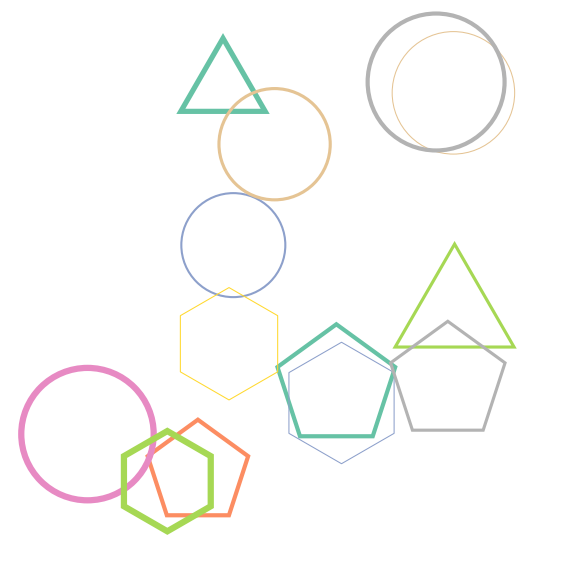[{"shape": "pentagon", "thickness": 2, "radius": 0.54, "center": [0.582, 0.33]}, {"shape": "triangle", "thickness": 2.5, "radius": 0.42, "center": [0.386, 0.848]}, {"shape": "pentagon", "thickness": 2, "radius": 0.46, "center": [0.343, 0.181]}, {"shape": "hexagon", "thickness": 0.5, "radius": 0.53, "center": [0.591, 0.301]}, {"shape": "circle", "thickness": 1, "radius": 0.45, "center": [0.404, 0.575]}, {"shape": "circle", "thickness": 3, "radius": 0.57, "center": [0.151, 0.247]}, {"shape": "triangle", "thickness": 1.5, "radius": 0.59, "center": [0.787, 0.458]}, {"shape": "hexagon", "thickness": 3, "radius": 0.43, "center": [0.29, 0.166]}, {"shape": "hexagon", "thickness": 0.5, "radius": 0.49, "center": [0.397, 0.404]}, {"shape": "circle", "thickness": 1.5, "radius": 0.48, "center": [0.475, 0.749]}, {"shape": "circle", "thickness": 0.5, "radius": 0.53, "center": [0.785, 0.838]}, {"shape": "pentagon", "thickness": 1.5, "radius": 0.52, "center": [0.775, 0.339]}, {"shape": "circle", "thickness": 2, "radius": 0.59, "center": [0.755, 0.857]}]